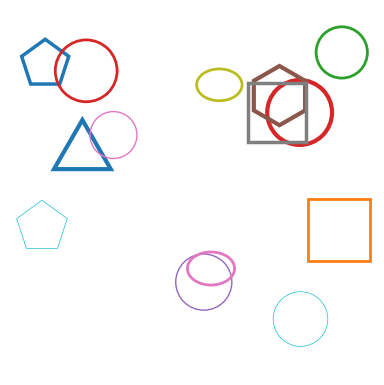[{"shape": "triangle", "thickness": 3, "radius": 0.43, "center": [0.214, 0.603]}, {"shape": "pentagon", "thickness": 2.5, "radius": 0.32, "center": [0.117, 0.834]}, {"shape": "square", "thickness": 2, "radius": 0.4, "center": [0.881, 0.402]}, {"shape": "circle", "thickness": 2, "radius": 0.33, "center": [0.888, 0.864]}, {"shape": "circle", "thickness": 2, "radius": 0.4, "center": [0.224, 0.816]}, {"shape": "circle", "thickness": 3, "radius": 0.42, "center": [0.778, 0.708]}, {"shape": "circle", "thickness": 1, "radius": 0.36, "center": [0.529, 0.267]}, {"shape": "hexagon", "thickness": 3, "radius": 0.38, "center": [0.726, 0.752]}, {"shape": "circle", "thickness": 1, "radius": 0.3, "center": [0.295, 0.649]}, {"shape": "oval", "thickness": 2, "radius": 0.31, "center": [0.548, 0.303]}, {"shape": "square", "thickness": 2.5, "radius": 0.38, "center": [0.72, 0.708]}, {"shape": "oval", "thickness": 2, "radius": 0.29, "center": [0.57, 0.78]}, {"shape": "circle", "thickness": 0.5, "radius": 0.35, "center": [0.781, 0.171]}, {"shape": "pentagon", "thickness": 0.5, "radius": 0.35, "center": [0.109, 0.411]}]